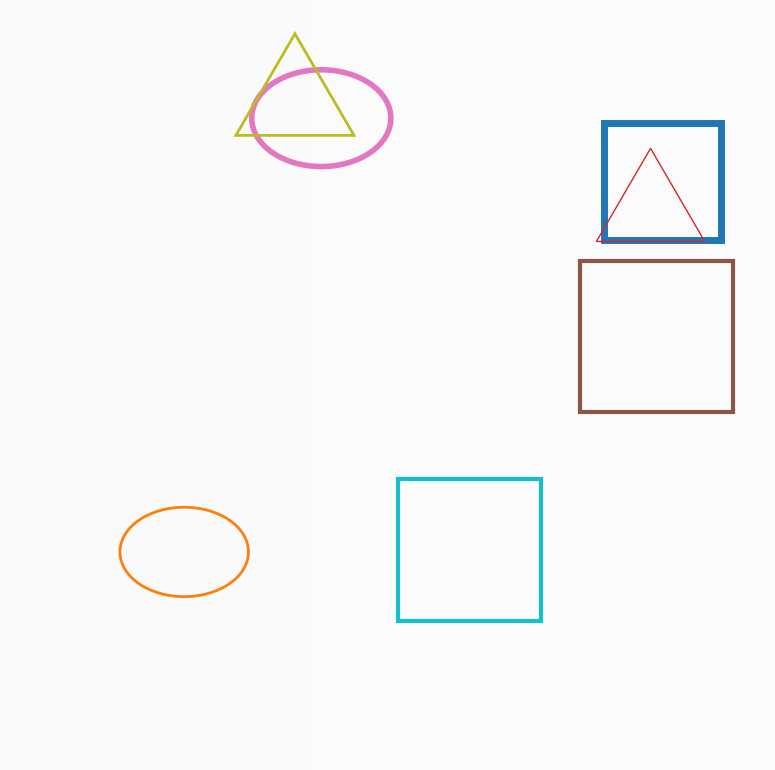[{"shape": "square", "thickness": 2.5, "radius": 0.38, "center": [0.855, 0.764]}, {"shape": "oval", "thickness": 1, "radius": 0.41, "center": [0.238, 0.283]}, {"shape": "triangle", "thickness": 0.5, "radius": 0.4, "center": [0.839, 0.727]}, {"shape": "square", "thickness": 1.5, "radius": 0.49, "center": [0.847, 0.563]}, {"shape": "oval", "thickness": 2, "radius": 0.45, "center": [0.415, 0.847]}, {"shape": "triangle", "thickness": 1, "radius": 0.44, "center": [0.381, 0.868]}, {"shape": "square", "thickness": 1.5, "radius": 0.46, "center": [0.606, 0.285]}]